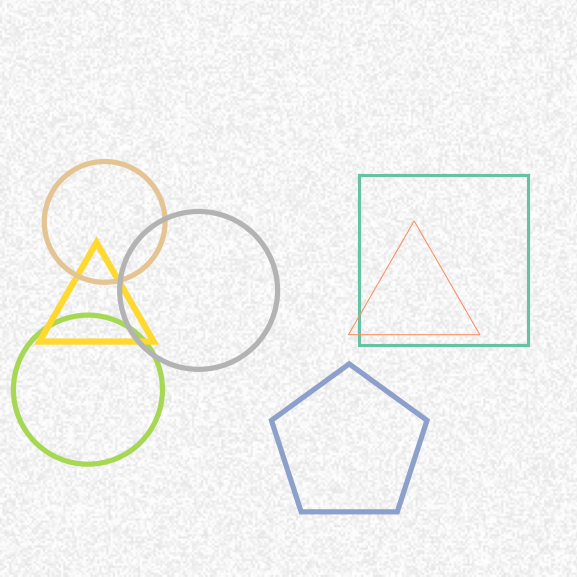[{"shape": "square", "thickness": 1.5, "radius": 0.74, "center": [0.768, 0.549]}, {"shape": "triangle", "thickness": 0.5, "radius": 0.66, "center": [0.717, 0.485]}, {"shape": "pentagon", "thickness": 2.5, "radius": 0.71, "center": [0.605, 0.227]}, {"shape": "circle", "thickness": 2.5, "radius": 0.65, "center": [0.152, 0.324]}, {"shape": "triangle", "thickness": 3, "radius": 0.57, "center": [0.167, 0.465]}, {"shape": "circle", "thickness": 2.5, "radius": 0.52, "center": [0.181, 0.615]}, {"shape": "circle", "thickness": 2.5, "radius": 0.68, "center": [0.344, 0.496]}]